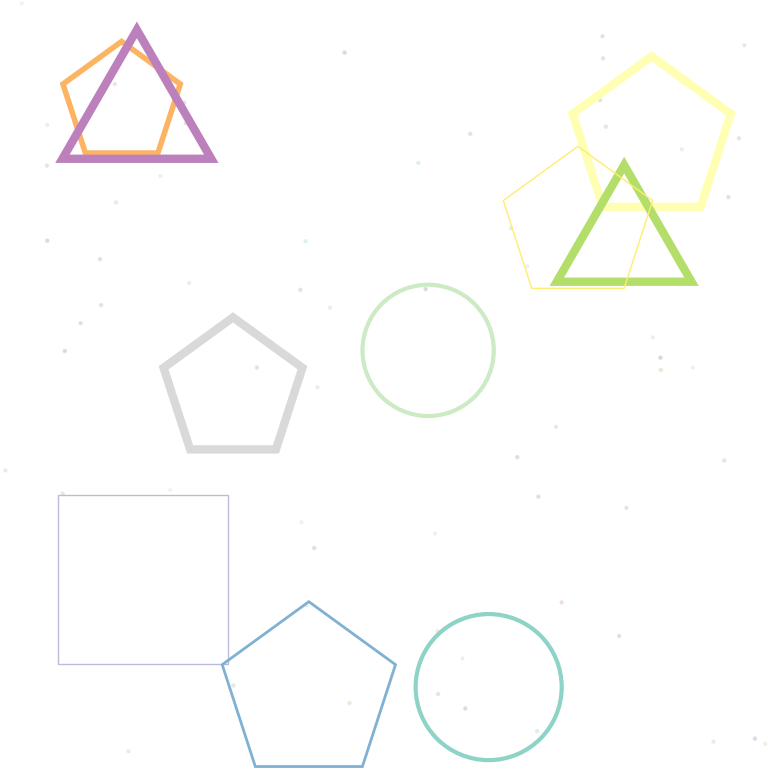[{"shape": "circle", "thickness": 1.5, "radius": 0.47, "center": [0.635, 0.108]}, {"shape": "pentagon", "thickness": 3, "radius": 0.54, "center": [0.846, 0.819]}, {"shape": "square", "thickness": 0.5, "radius": 0.55, "center": [0.186, 0.248]}, {"shape": "pentagon", "thickness": 1, "radius": 0.59, "center": [0.401, 0.1]}, {"shape": "pentagon", "thickness": 2, "radius": 0.4, "center": [0.158, 0.866]}, {"shape": "triangle", "thickness": 3, "radius": 0.51, "center": [0.811, 0.685]}, {"shape": "pentagon", "thickness": 3, "radius": 0.47, "center": [0.303, 0.493]}, {"shape": "triangle", "thickness": 3, "radius": 0.56, "center": [0.178, 0.85]}, {"shape": "circle", "thickness": 1.5, "radius": 0.43, "center": [0.556, 0.545]}, {"shape": "pentagon", "thickness": 0.5, "radius": 0.51, "center": [0.751, 0.708]}]